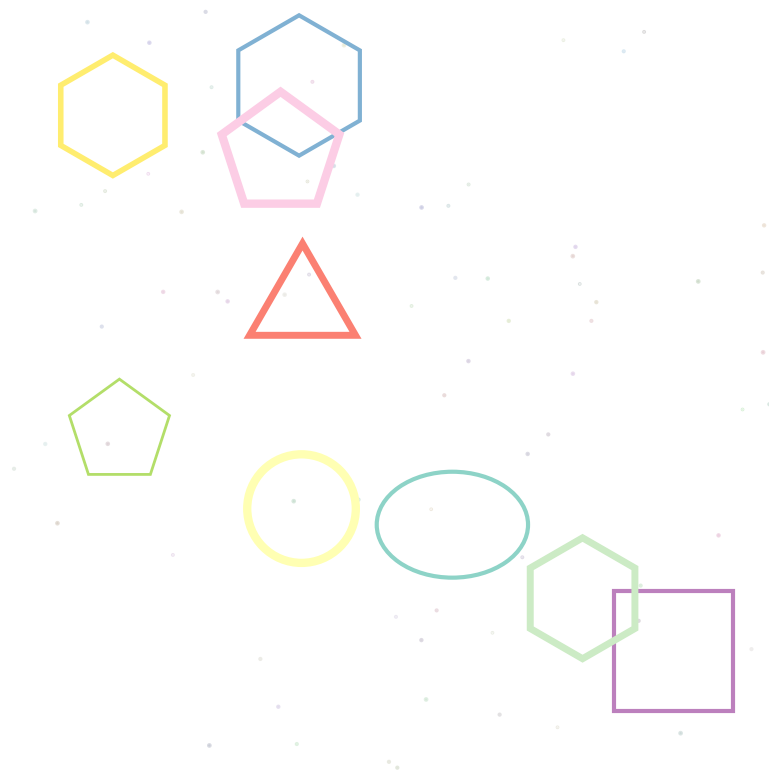[{"shape": "oval", "thickness": 1.5, "radius": 0.49, "center": [0.588, 0.319]}, {"shape": "circle", "thickness": 3, "radius": 0.35, "center": [0.392, 0.339]}, {"shape": "triangle", "thickness": 2.5, "radius": 0.4, "center": [0.393, 0.604]}, {"shape": "hexagon", "thickness": 1.5, "radius": 0.46, "center": [0.388, 0.889]}, {"shape": "pentagon", "thickness": 1, "radius": 0.34, "center": [0.155, 0.439]}, {"shape": "pentagon", "thickness": 3, "radius": 0.4, "center": [0.364, 0.8]}, {"shape": "square", "thickness": 1.5, "radius": 0.39, "center": [0.875, 0.155]}, {"shape": "hexagon", "thickness": 2.5, "radius": 0.39, "center": [0.757, 0.223]}, {"shape": "hexagon", "thickness": 2, "radius": 0.39, "center": [0.147, 0.85]}]